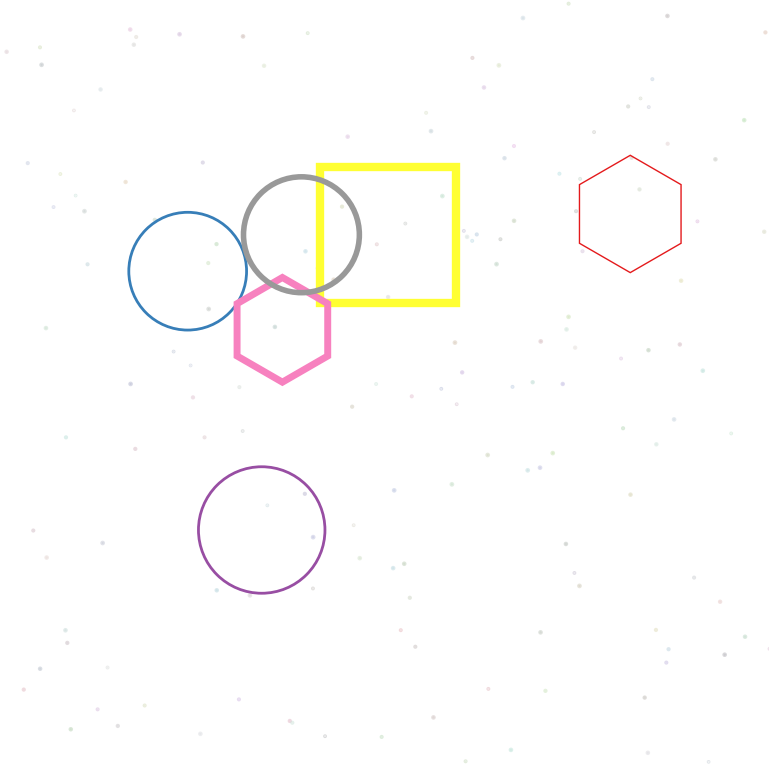[{"shape": "hexagon", "thickness": 0.5, "radius": 0.38, "center": [0.819, 0.722]}, {"shape": "circle", "thickness": 1, "radius": 0.38, "center": [0.244, 0.648]}, {"shape": "circle", "thickness": 1, "radius": 0.41, "center": [0.34, 0.312]}, {"shape": "square", "thickness": 3, "radius": 0.44, "center": [0.504, 0.695]}, {"shape": "hexagon", "thickness": 2.5, "radius": 0.34, "center": [0.367, 0.572]}, {"shape": "circle", "thickness": 2, "radius": 0.38, "center": [0.391, 0.695]}]